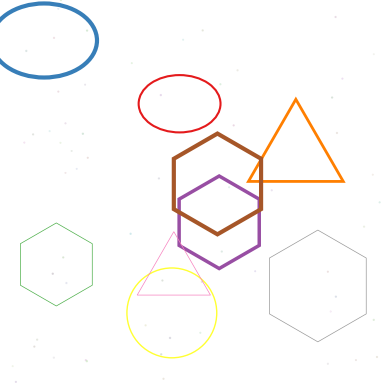[{"shape": "oval", "thickness": 1.5, "radius": 0.53, "center": [0.466, 0.731]}, {"shape": "oval", "thickness": 3, "radius": 0.69, "center": [0.115, 0.895]}, {"shape": "hexagon", "thickness": 0.5, "radius": 0.54, "center": [0.146, 0.313]}, {"shape": "hexagon", "thickness": 2.5, "radius": 0.6, "center": [0.569, 0.423]}, {"shape": "triangle", "thickness": 2, "radius": 0.71, "center": [0.768, 0.6]}, {"shape": "circle", "thickness": 1, "radius": 0.58, "center": [0.446, 0.187]}, {"shape": "hexagon", "thickness": 3, "radius": 0.65, "center": [0.565, 0.522]}, {"shape": "triangle", "thickness": 0.5, "radius": 0.55, "center": [0.451, 0.288]}, {"shape": "hexagon", "thickness": 0.5, "radius": 0.73, "center": [0.826, 0.257]}]